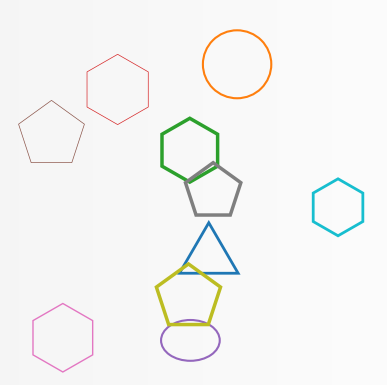[{"shape": "triangle", "thickness": 2, "radius": 0.44, "center": [0.539, 0.334]}, {"shape": "circle", "thickness": 1.5, "radius": 0.44, "center": [0.612, 0.833]}, {"shape": "hexagon", "thickness": 2.5, "radius": 0.41, "center": [0.49, 0.61]}, {"shape": "hexagon", "thickness": 0.5, "radius": 0.46, "center": [0.304, 0.768]}, {"shape": "oval", "thickness": 1.5, "radius": 0.38, "center": [0.491, 0.116]}, {"shape": "pentagon", "thickness": 0.5, "radius": 0.45, "center": [0.133, 0.65]}, {"shape": "hexagon", "thickness": 1, "radius": 0.44, "center": [0.162, 0.123]}, {"shape": "pentagon", "thickness": 2.5, "radius": 0.38, "center": [0.55, 0.502]}, {"shape": "pentagon", "thickness": 2.5, "radius": 0.44, "center": [0.486, 0.227]}, {"shape": "hexagon", "thickness": 2, "radius": 0.37, "center": [0.872, 0.462]}]